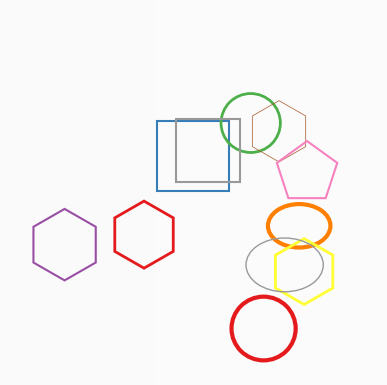[{"shape": "circle", "thickness": 3, "radius": 0.41, "center": [0.68, 0.147]}, {"shape": "hexagon", "thickness": 2, "radius": 0.44, "center": [0.372, 0.391]}, {"shape": "square", "thickness": 1.5, "radius": 0.46, "center": [0.498, 0.595]}, {"shape": "circle", "thickness": 2, "radius": 0.38, "center": [0.647, 0.68]}, {"shape": "hexagon", "thickness": 1.5, "radius": 0.46, "center": [0.167, 0.365]}, {"shape": "oval", "thickness": 3, "radius": 0.4, "center": [0.772, 0.414]}, {"shape": "hexagon", "thickness": 2, "radius": 0.43, "center": [0.785, 0.295]}, {"shape": "hexagon", "thickness": 0.5, "radius": 0.4, "center": [0.72, 0.659]}, {"shape": "pentagon", "thickness": 1.5, "radius": 0.41, "center": [0.792, 0.552]}, {"shape": "oval", "thickness": 1, "radius": 0.5, "center": [0.735, 0.312]}, {"shape": "square", "thickness": 1.5, "radius": 0.41, "center": [0.537, 0.609]}]